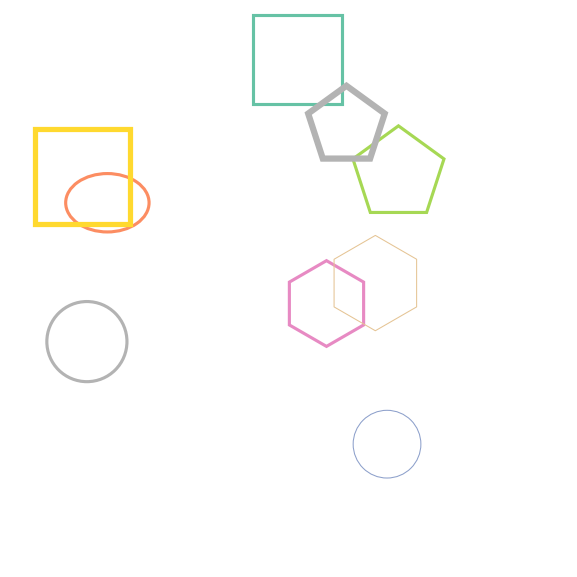[{"shape": "square", "thickness": 1.5, "radius": 0.39, "center": [0.514, 0.897]}, {"shape": "oval", "thickness": 1.5, "radius": 0.36, "center": [0.186, 0.648]}, {"shape": "circle", "thickness": 0.5, "radius": 0.29, "center": [0.67, 0.23]}, {"shape": "hexagon", "thickness": 1.5, "radius": 0.37, "center": [0.565, 0.474]}, {"shape": "pentagon", "thickness": 1.5, "radius": 0.41, "center": [0.69, 0.698]}, {"shape": "square", "thickness": 2.5, "radius": 0.41, "center": [0.143, 0.693]}, {"shape": "hexagon", "thickness": 0.5, "radius": 0.41, "center": [0.65, 0.509]}, {"shape": "pentagon", "thickness": 3, "radius": 0.35, "center": [0.6, 0.781]}, {"shape": "circle", "thickness": 1.5, "radius": 0.35, "center": [0.15, 0.408]}]